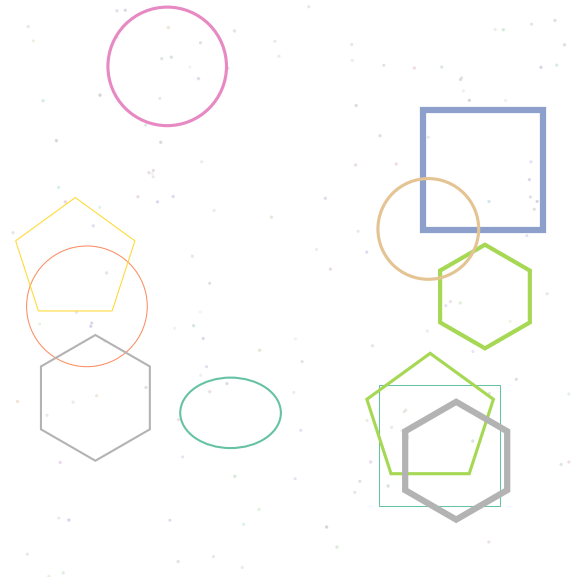[{"shape": "oval", "thickness": 1, "radius": 0.44, "center": [0.399, 0.284]}, {"shape": "square", "thickness": 0.5, "radius": 0.52, "center": [0.761, 0.228]}, {"shape": "circle", "thickness": 0.5, "radius": 0.52, "center": [0.151, 0.469]}, {"shape": "square", "thickness": 3, "radius": 0.52, "center": [0.836, 0.705]}, {"shape": "circle", "thickness": 1.5, "radius": 0.51, "center": [0.29, 0.884]}, {"shape": "pentagon", "thickness": 1.5, "radius": 0.58, "center": [0.745, 0.272]}, {"shape": "hexagon", "thickness": 2, "radius": 0.45, "center": [0.84, 0.486]}, {"shape": "pentagon", "thickness": 0.5, "radius": 0.54, "center": [0.13, 0.549]}, {"shape": "circle", "thickness": 1.5, "radius": 0.44, "center": [0.742, 0.603]}, {"shape": "hexagon", "thickness": 1, "radius": 0.54, "center": [0.165, 0.31]}, {"shape": "hexagon", "thickness": 3, "radius": 0.51, "center": [0.79, 0.201]}]